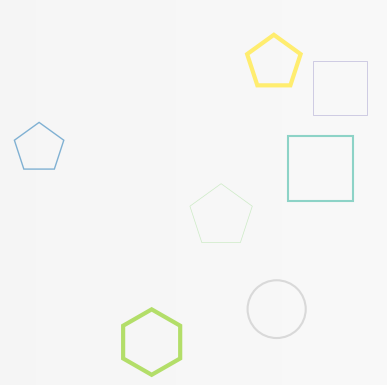[{"shape": "square", "thickness": 1.5, "radius": 0.42, "center": [0.828, 0.563]}, {"shape": "square", "thickness": 0.5, "radius": 0.35, "center": [0.877, 0.771]}, {"shape": "pentagon", "thickness": 1, "radius": 0.34, "center": [0.101, 0.615]}, {"shape": "hexagon", "thickness": 3, "radius": 0.42, "center": [0.391, 0.111]}, {"shape": "circle", "thickness": 1.5, "radius": 0.38, "center": [0.714, 0.197]}, {"shape": "pentagon", "thickness": 0.5, "radius": 0.42, "center": [0.571, 0.438]}, {"shape": "pentagon", "thickness": 3, "radius": 0.36, "center": [0.707, 0.837]}]